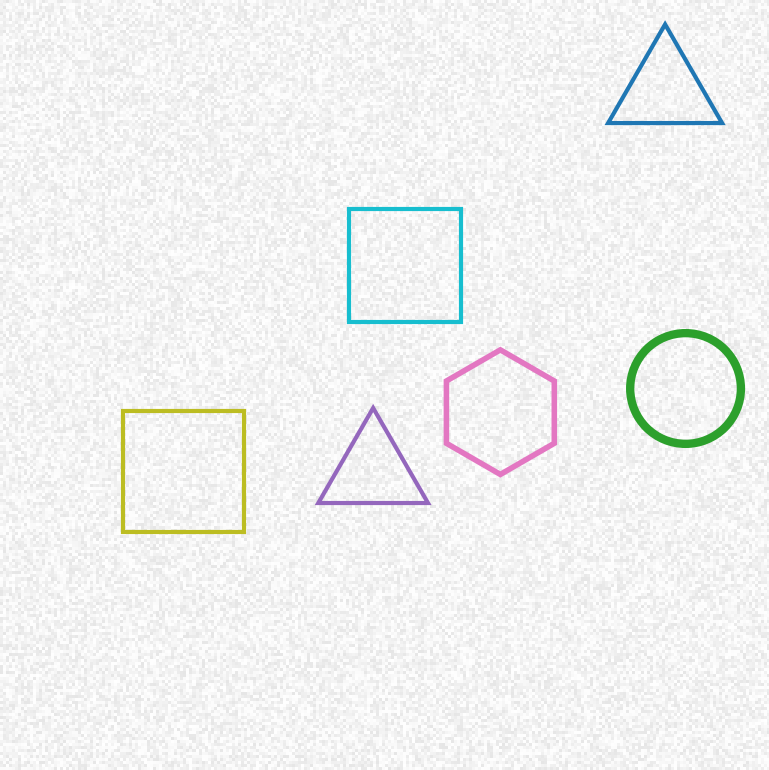[{"shape": "triangle", "thickness": 1.5, "radius": 0.43, "center": [0.864, 0.883]}, {"shape": "circle", "thickness": 3, "radius": 0.36, "center": [0.89, 0.495]}, {"shape": "triangle", "thickness": 1.5, "radius": 0.41, "center": [0.485, 0.388]}, {"shape": "hexagon", "thickness": 2, "radius": 0.4, "center": [0.65, 0.465]}, {"shape": "square", "thickness": 1.5, "radius": 0.39, "center": [0.239, 0.388]}, {"shape": "square", "thickness": 1.5, "radius": 0.36, "center": [0.526, 0.655]}]